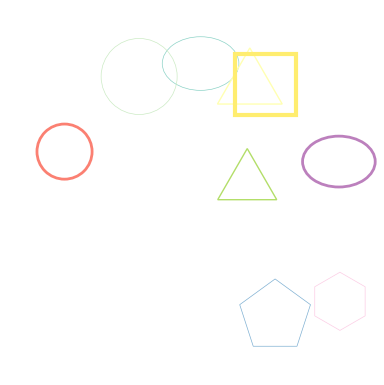[{"shape": "oval", "thickness": 0.5, "radius": 0.5, "center": [0.521, 0.835]}, {"shape": "triangle", "thickness": 1, "radius": 0.49, "center": [0.649, 0.778]}, {"shape": "circle", "thickness": 2, "radius": 0.36, "center": [0.168, 0.606]}, {"shape": "pentagon", "thickness": 0.5, "radius": 0.48, "center": [0.715, 0.179]}, {"shape": "triangle", "thickness": 1, "radius": 0.44, "center": [0.642, 0.526]}, {"shape": "hexagon", "thickness": 0.5, "radius": 0.38, "center": [0.883, 0.217]}, {"shape": "oval", "thickness": 2, "radius": 0.47, "center": [0.88, 0.58]}, {"shape": "circle", "thickness": 0.5, "radius": 0.49, "center": [0.361, 0.801]}, {"shape": "square", "thickness": 3, "radius": 0.39, "center": [0.689, 0.781]}]